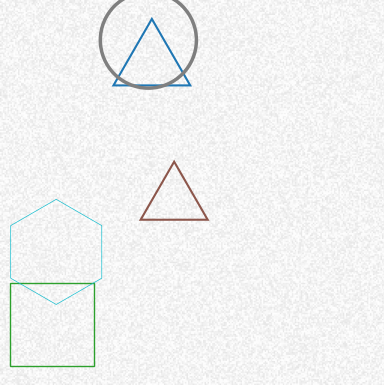[{"shape": "triangle", "thickness": 1.5, "radius": 0.58, "center": [0.394, 0.836]}, {"shape": "square", "thickness": 1, "radius": 0.54, "center": [0.135, 0.157]}, {"shape": "triangle", "thickness": 1.5, "radius": 0.5, "center": [0.452, 0.48]}, {"shape": "circle", "thickness": 2.5, "radius": 0.62, "center": [0.385, 0.896]}, {"shape": "hexagon", "thickness": 0.5, "radius": 0.68, "center": [0.146, 0.346]}]